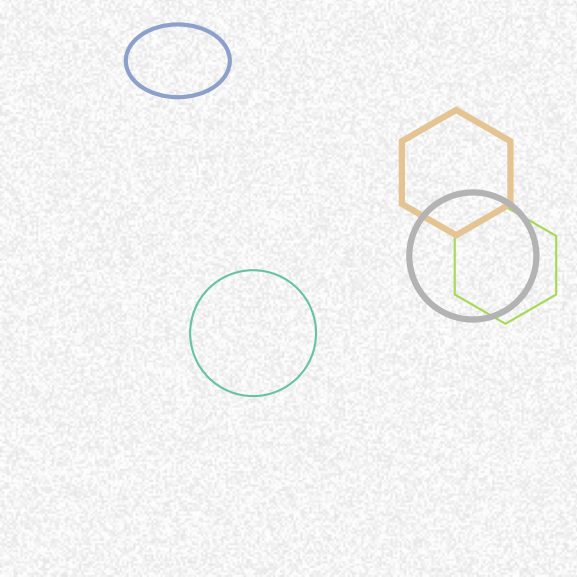[{"shape": "circle", "thickness": 1, "radius": 0.55, "center": [0.438, 0.422]}, {"shape": "oval", "thickness": 2, "radius": 0.45, "center": [0.308, 0.894]}, {"shape": "hexagon", "thickness": 1, "radius": 0.51, "center": [0.875, 0.54]}, {"shape": "hexagon", "thickness": 3, "radius": 0.54, "center": [0.79, 0.7]}, {"shape": "circle", "thickness": 3, "radius": 0.55, "center": [0.819, 0.556]}]